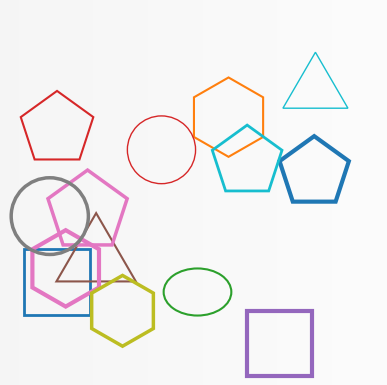[{"shape": "square", "thickness": 2, "radius": 0.43, "center": [0.147, 0.267]}, {"shape": "pentagon", "thickness": 3, "radius": 0.47, "center": [0.811, 0.552]}, {"shape": "hexagon", "thickness": 1.5, "radius": 0.52, "center": [0.59, 0.696]}, {"shape": "oval", "thickness": 1.5, "radius": 0.44, "center": [0.51, 0.242]}, {"shape": "circle", "thickness": 1, "radius": 0.44, "center": [0.417, 0.611]}, {"shape": "pentagon", "thickness": 1.5, "radius": 0.49, "center": [0.147, 0.665]}, {"shape": "square", "thickness": 3, "radius": 0.42, "center": [0.721, 0.107]}, {"shape": "triangle", "thickness": 1.5, "radius": 0.59, "center": [0.248, 0.328]}, {"shape": "hexagon", "thickness": 3, "radius": 0.5, "center": [0.17, 0.303]}, {"shape": "pentagon", "thickness": 2.5, "radius": 0.54, "center": [0.226, 0.451]}, {"shape": "circle", "thickness": 2.5, "radius": 0.5, "center": [0.128, 0.439]}, {"shape": "hexagon", "thickness": 2.5, "radius": 0.46, "center": [0.316, 0.193]}, {"shape": "triangle", "thickness": 1, "radius": 0.48, "center": [0.814, 0.767]}, {"shape": "pentagon", "thickness": 2, "radius": 0.47, "center": [0.638, 0.581]}]